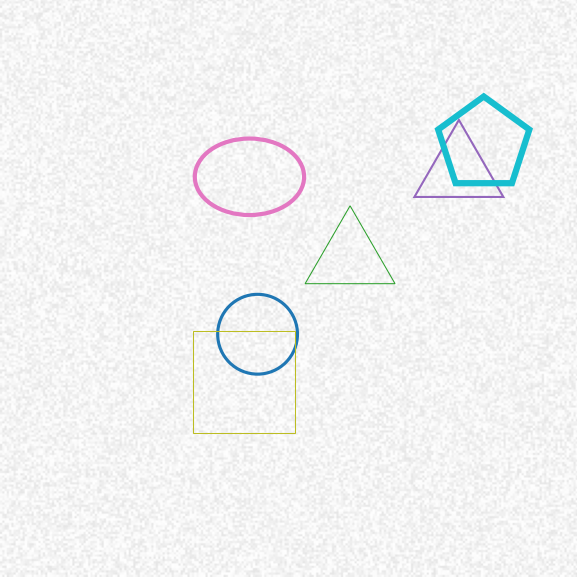[{"shape": "circle", "thickness": 1.5, "radius": 0.35, "center": [0.446, 0.42]}, {"shape": "triangle", "thickness": 0.5, "radius": 0.45, "center": [0.606, 0.553]}, {"shape": "triangle", "thickness": 1, "radius": 0.44, "center": [0.795, 0.703]}, {"shape": "oval", "thickness": 2, "radius": 0.47, "center": [0.432, 0.693]}, {"shape": "square", "thickness": 0.5, "radius": 0.44, "center": [0.423, 0.338]}, {"shape": "pentagon", "thickness": 3, "radius": 0.41, "center": [0.838, 0.749]}]